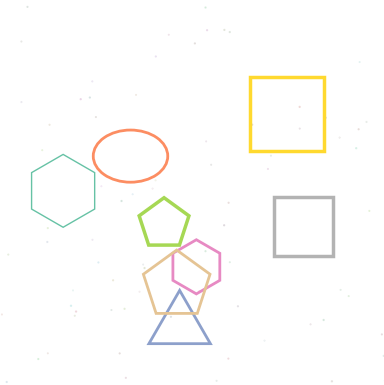[{"shape": "hexagon", "thickness": 1, "radius": 0.47, "center": [0.164, 0.504]}, {"shape": "oval", "thickness": 2, "radius": 0.48, "center": [0.339, 0.594]}, {"shape": "triangle", "thickness": 2, "radius": 0.46, "center": [0.467, 0.153]}, {"shape": "hexagon", "thickness": 2, "radius": 0.35, "center": [0.51, 0.307]}, {"shape": "pentagon", "thickness": 2.5, "radius": 0.34, "center": [0.426, 0.418]}, {"shape": "square", "thickness": 2.5, "radius": 0.48, "center": [0.745, 0.703]}, {"shape": "pentagon", "thickness": 2, "radius": 0.46, "center": [0.459, 0.26]}, {"shape": "square", "thickness": 2.5, "radius": 0.39, "center": [0.788, 0.412]}]